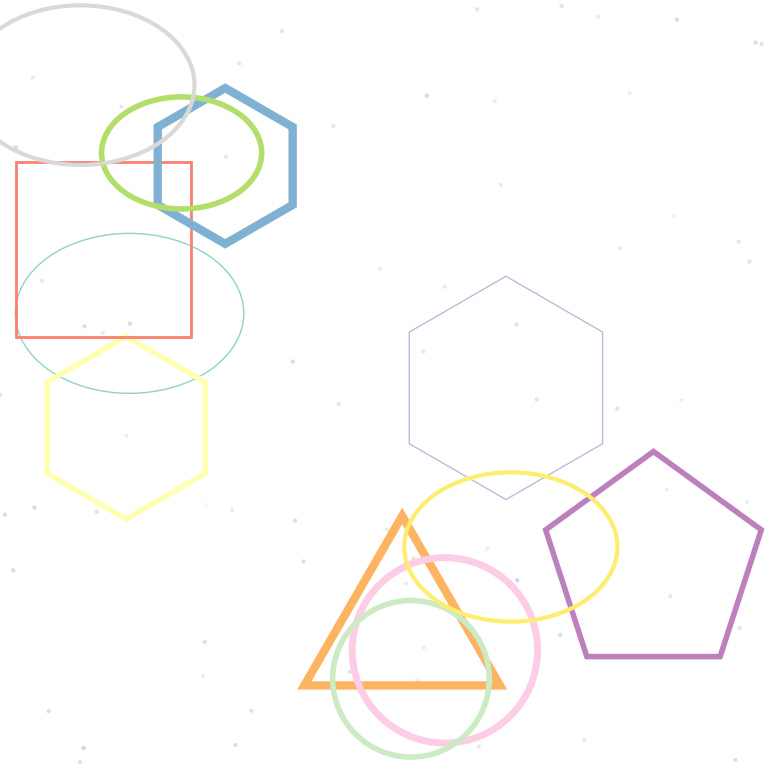[{"shape": "oval", "thickness": 0.5, "radius": 0.74, "center": [0.168, 0.593]}, {"shape": "hexagon", "thickness": 2, "radius": 0.59, "center": [0.164, 0.444]}, {"shape": "hexagon", "thickness": 0.5, "radius": 0.72, "center": [0.657, 0.496]}, {"shape": "square", "thickness": 1, "radius": 0.57, "center": [0.135, 0.676]}, {"shape": "hexagon", "thickness": 3, "radius": 0.51, "center": [0.292, 0.784]}, {"shape": "triangle", "thickness": 3, "radius": 0.73, "center": [0.522, 0.183]}, {"shape": "oval", "thickness": 2, "radius": 0.52, "center": [0.236, 0.801]}, {"shape": "circle", "thickness": 2.5, "radius": 0.6, "center": [0.578, 0.155]}, {"shape": "oval", "thickness": 1.5, "radius": 0.74, "center": [0.105, 0.889]}, {"shape": "pentagon", "thickness": 2, "radius": 0.74, "center": [0.849, 0.266]}, {"shape": "circle", "thickness": 2, "radius": 0.51, "center": [0.534, 0.119]}, {"shape": "oval", "thickness": 1.5, "radius": 0.69, "center": [0.663, 0.29]}]